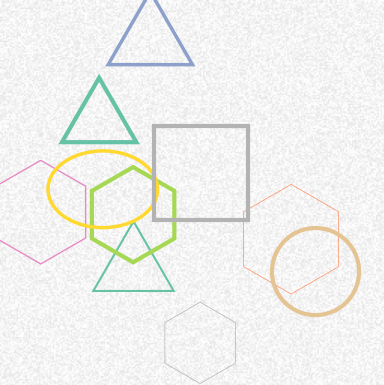[{"shape": "triangle", "thickness": 3, "radius": 0.56, "center": [0.257, 0.687]}, {"shape": "triangle", "thickness": 1.5, "radius": 0.6, "center": [0.347, 0.305]}, {"shape": "hexagon", "thickness": 0.5, "radius": 0.71, "center": [0.756, 0.379]}, {"shape": "triangle", "thickness": 2.5, "radius": 0.63, "center": [0.39, 0.895]}, {"shape": "hexagon", "thickness": 1, "radius": 0.67, "center": [0.106, 0.449]}, {"shape": "hexagon", "thickness": 3, "radius": 0.62, "center": [0.346, 0.442]}, {"shape": "oval", "thickness": 2.5, "radius": 0.71, "center": [0.267, 0.508]}, {"shape": "circle", "thickness": 3, "radius": 0.57, "center": [0.82, 0.295]}, {"shape": "square", "thickness": 3, "radius": 0.61, "center": [0.523, 0.551]}, {"shape": "hexagon", "thickness": 0.5, "radius": 0.53, "center": [0.52, 0.109]}]